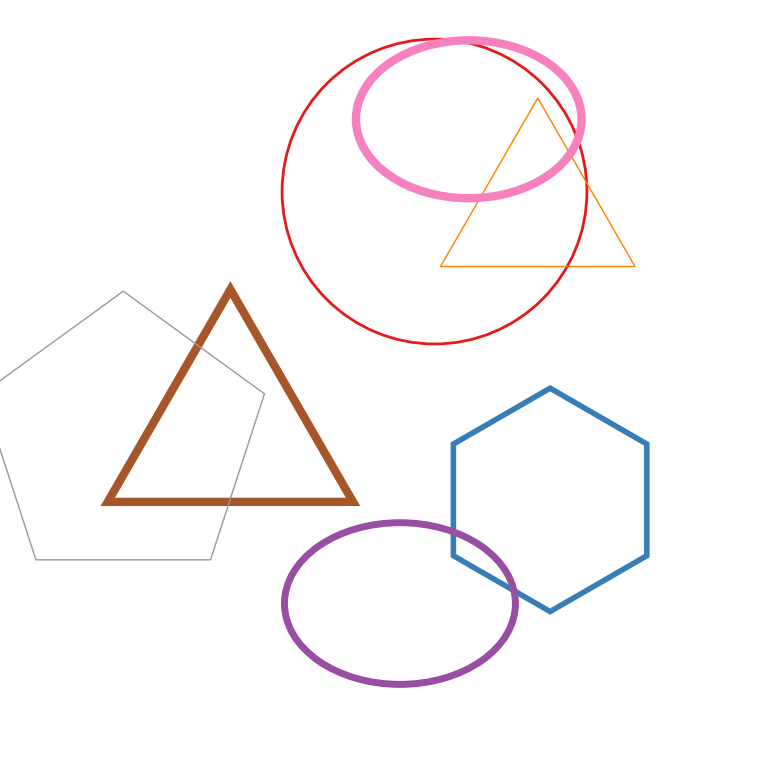[{"shape": "circle", "thickness": 1, "radius": 0.99, "center": [0.564, 0.751]}, {"shape": "hexagon", "thickness": 2, "radius": 0.73, "center": [0.714, 0.351]}, {"shape": "oval", "thickness": 2.5, "radius": 0.75, "center": [0.519, 0.216]}, {"shape": "triangle", "thickness": 0.5, "radius": 0.73, "center": [0.698, 0.727]}, {"shape": "triangle", "thickness": 3, "radius": 0.92, "center": [0.299, 0.44]}, {"shape": "oval", "thickness": 3, "radius": 0.73, "center": [0.609, 0.845]}, {"shape": "pentagon", "thickness": 0.5, "radius": 0.96, "center": [0.16, 0.429]}]